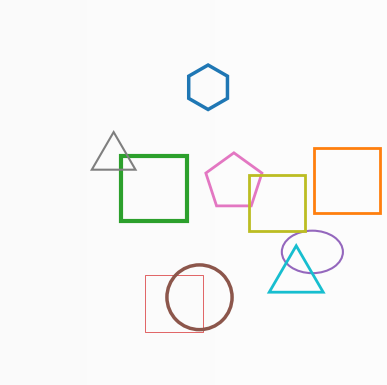[{"shape": "hexagon", "thickness": 2.5, "radius": 0.29, "center": [0.537, 0.773]}, {"shape": "square", "thickness": 2, "radius": 0.42, "center": [0.895, 0.532]}, {"shape": "square", "thickness": 3, "radius": 0.43, "center": [0.396, 0.511]}, {"shape": "square", "thickness": 0.5, "radius": 0.37, "center": [0.448, 0.213]}, {"shape": "oval", "thickness": 1.5, "radius": 0.39, "center": [0.806, 0.346]}, {"shape": "circle", "thickness": 2.5, "radius": 0.42, "center": [0.515, 0.228]}, {"shape": "pentagon", "thickness": 2, "radius": 0.38, "center": [0.604, 0.527]}, {"shape": "triangle", "thickness": 1.5, "radius": 0.33, "center": [0.293, 0.592]}, {"shape": "square", "thickness": 2, "radius": 0.36, "center": [0.714, 0.474]}, {"shape": "triangle", "thickness": 2, "radius": 0.4, "center": [0.764, 0.281]}]